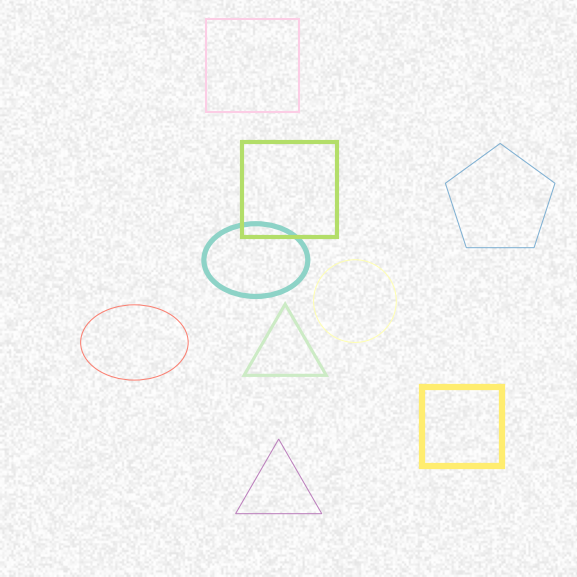[{"shape": "oval", "thickness": 2.5, "radius": 0.45, "center": [0.443, 0.549]}, {"shape": "circle", "thickness": 0.5, "radius": 0.36, "center": [0.615, 0.478]}, {"shape": "oval", "thickness": 0.5, "radius": 0.47, "center": [0.233, 0.406]}, {"shape": "pentagon", "thickness": 0.5, "radius": 0.5, "center": [0.866, 0.651]}, {"shape": "square", "thickness": 2, "radius": 0.41, "center": [0.501, 0.671]}, {"shape": "square", "thickness": 1, "radius": 0.4, "center": [0.436, 0.886]}, {"shape": "triangle", "thickness": 0.5, "radius": 0.43, "center": [0.483, 0.153]}, {"shape": "triangle", "thickness": 1.5, "radius": 0.41, "center": [0.494, 0.39]}, {"shape": "square", "thickness": 3, "radius": 0.34, "center": [0.8, 0.26]}]